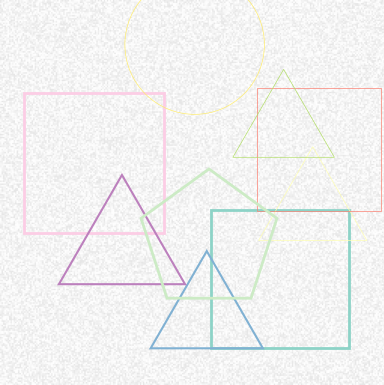[{"shape": "square", "thickness": 2, "radius": 0.9, "center": [0.727, 0.275]}, {"shape": "triangle", "thickness": 0.5, "radius": 0.81, "center": [0.812, 0.457]}, {"shape": "square", "thickness": 0.5, "radius": 0.8, "center": [0.828, 0.612]}, {"shape": "triangle", "thickness": 1.5, "radius": 0.84, "center": [0.537, 0.18]}, {"shape": "triangle", "thickness": 0.5, "radius": 0.76, "center": [0.737, 0.668]}, {"shape": "square", "thickness": 2, "radius": 0.91, "center": [0.245, 0.576]}, {"shape": "triangle", "thickness": 1.5, "radius": 0.95, "center": [0.317, 0.356]}, {"shape": "pentagon", "thickness": 2, "radius": 0.93, "center": [0.543, 0.376]}, {"shape": "circle", "thickness": 0.5, "radius": 0.91, "center": [0.506, 0.884]}]